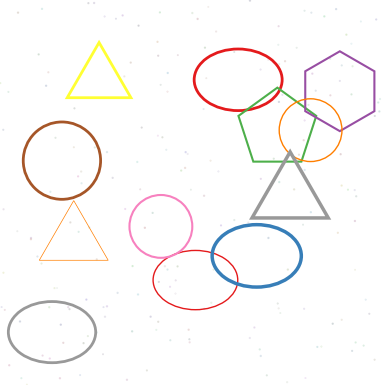[{"shape": "oval", "thickness": 1, "radius": 0.55, "center": [0.508, 0.273]}, {"shape": "oval", "thickness": 2, "radius": 0.57, "center": [0.619, 0.793]}, {"shape": "oval", "thickness": 2.5, "radius": 0.58, "center": [0.667, 0.335]}, {"shape": "pentagon", "thickness": 1.5, "radius": 0.53, "center": [0.72, 0.666]}, {"shape": "hexagon", "thickness": 1.5, "radius": 0.52, "center": [0.883, 0.763]}, {"shape": "circle", "thickness": 1, "radius": 0.41, "center": [0.807, 0.662]}, {"shape": "triangle", "thickness": 0.5, "radius": 0.52, "center": [0.192, 0.376]}, {"shape": "triangle", "thickness": 2, "radius": 0.48, "center": [0.257, 0.794]}, {"shape": "circle", "thickness": 2, "radius": 0.5, "center": [0.161, 0.583]}, {"shape": "circle", "thickness": 1.5, "radius": 0.41, "center": [0.418, 0.412]}, {"shape": "triangle", "thickness": 2.5, "radius": 0.57, "center": [0.754, 0.491]}, {"shape": "oval", "thickness": 2, "radius": 0.57, "center": [0.135, 0.137]}]